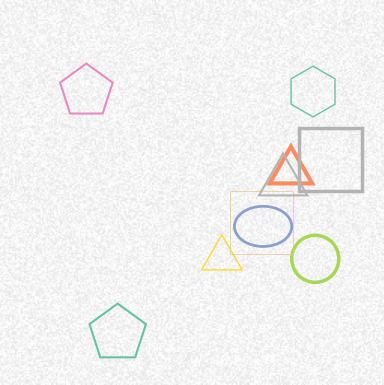[{"shape": "pentagon", "thickness": 1.5, "radius": 0.39, "center": [0.306, 0.134]}, {"shape": "hexagon", "thickness": 1, "radius": 0.33, "center": [0.813, 0.762]}, {"shape": "triangle", "thickness": 3, "radius": 0.32, "center": [0.756, 0.556]}, {"shape": "oval", "thickness": 2, "radius": 0.37, "center": [0.683, 0.412]}, {"shape": "pentagon", "thickness": 1.5, "radius": 0.36, "center": [0.224, 0.763]}, {"shape": "circle", "thickness": 2.5, "radius": 0.31, "center": [0.819, 0.328]}, {"shape": "triangle", "thickness": 1, "radius": 0.3, "center": [0.576, 0.329]}, {"shape": "square", "thickness": 0.5, "radius": 0.41, "center": [0.68, 0.422]}, {"shape": "triangle", "thickness": 1.5, "radius": 0.36, "center": [0.735, 0.529]}, {"shape": "square", "thickness": 2.5, "radius": 0.41, "center": [0.857, 0.586]}]